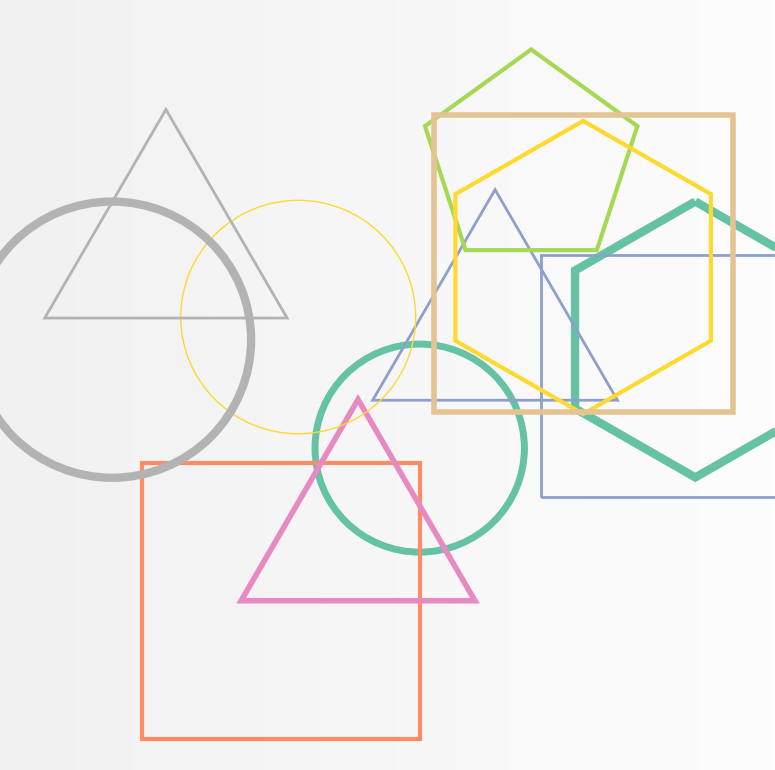[{"shape": "hexagon", "thickness": 3, "radius": 0.9, "center": [0.897, 0.559]}, {"shape": "circle", "thickness": 2.5, "radius": 0.68, "center": [0.542, 0.418]}, {"shape": "square", "thickness": 1.5, "radius": 0.9, "center": [0.363, 0.22]}, {"shape": "triangle", "thickness": 1, "radius": 0.91, "center": [0.639, 0.571]}, {"shape": "square", "thickness": 1, "radius": 0.79, "center": [0.856, 0.511]}, {"shape": "triangle", "thickness": 2, "radius": 0.87, "center": [0.462, 0.307]}, {"shape": "pentagon", "thickness": 1.5, "radius": 0.72, "center": [0.685, 0.792]}, {"shape": "hexagon", "thickness": 1.5, "radius": 0.95, "center": [0.752, 0.653]}, {"shape": "circle", "thickness": 0.5, "radius": 0.76, "center": [0.385, 0.588]}, {"shape": "square", "thickness": 2, "radius": 0.96, "center": [0.753, 0.657]}, {"shape": "circle", "thickness": 3, "radius": 0.9, "center": [0.145, 0.559]}, {"shape": "triangle", "thickness": 1, "radius": 0.9, "center": [0.214, 0.677]}]